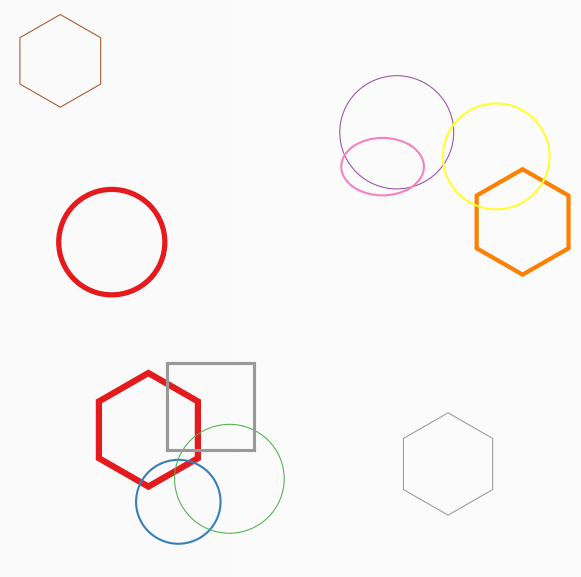[{"shape": "circle", "thickness": 2.5, "radius": 0.46, "center": [0.192, 0.58]}, {"shape": "hexagon", "thickness": 3, "radius": 0.49, "center": [0.255, 0.255]}, {"shape": "circle", "thickness": 1, "radius": 0.36, "center": [0.307, 0.13]}, {"shape": "circle", "thickness": 0.5, "radius": 0.47, "center": [0.395, 0.17]}, {"shape": "circle", "thickness": 0.5, "radius": 0.49, "center": [0.683, 0.77]}, {"shape": "hexagon", "thickness": 2, "radius": 0.46, "center": [0.899, 0.615]}, {"shape": "circle", "thickness": 1, "radius": 0.46, "center": [0.854, 0.728]}, {"shape": "hexagon", "thickness": 0.5, "radius": 0.4, "center": [0.104, 0.894]}, {"shape": "oval", "thickness": 1, "radius": 0.36, "center": [0.658, 0.711]}, {"shape": "hexagon", "thickness": 0.5, "radius": 0.44, "center": [0.771, 0.196]}, {"shape": "square", "thickness": 1.5, "radius": 0.38, "center": [0.362, 0.295]}]